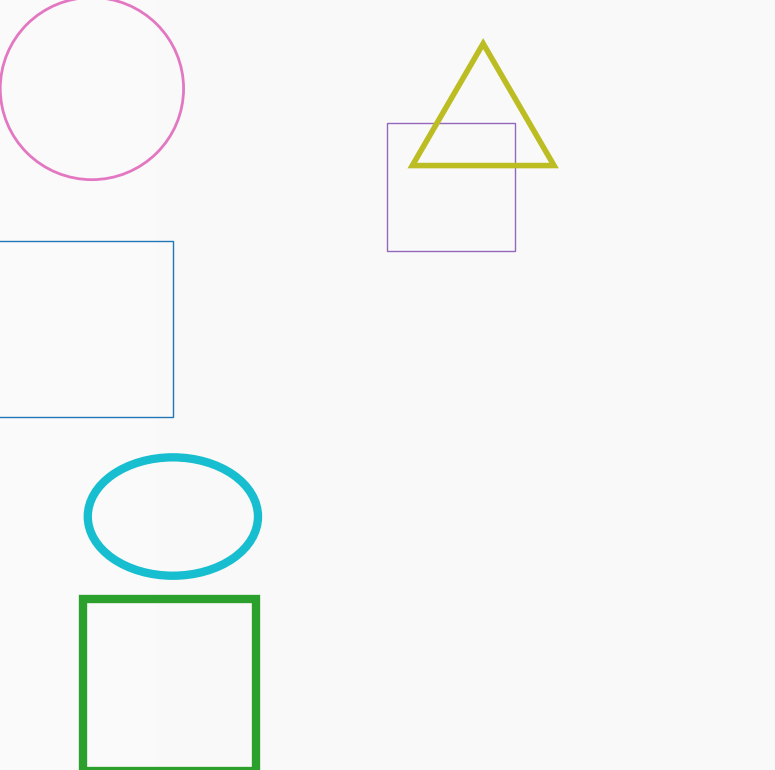[{"shape": "square", "thickness": 0.5, "radius": 0.57, "center": [0.109, 0.573]}, {"shape": "square", "thickness": 3, "radius": 0.56, "center": [0.219, 0.111]}, {"shape": "square", "thickness": 0.5, "radius": 0.41, "center": [0.582, 0.757]}, {"shape": "circle", "thickness": 1, "radius": 0.59, "center": [0.119, 0.885]}, {"shape": "triangle", "thickness": 2, "radius": 0.53, "center": [0.623, 0.838]}, {"shape": "oval", "thickness": 3, "radius": 0.55, "center": [0.223, 0.329]}]